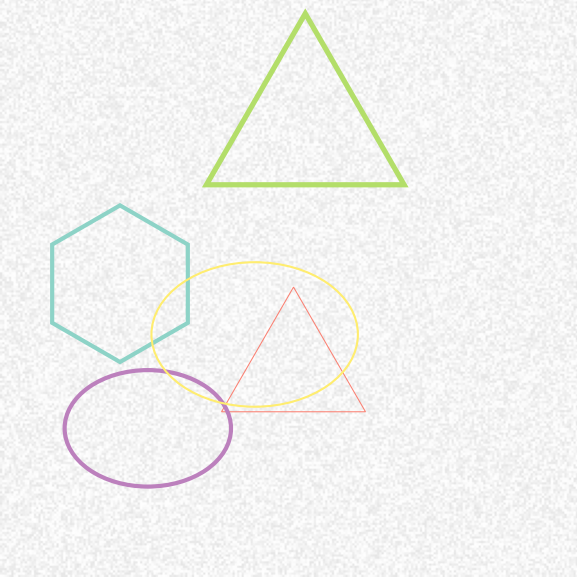[{"shape": "hexagon", "thickness": 2, "radius": 0.68, "center": [0.208, 0.508]}, {"shape": "triangle", "thickness": 0.5, "radius": 0.72, "center": [0.508, 0.358]}, {"shape": "triangle", "thickness": 2.5, "radius": 0.99, "center": [0.529, 0.778]}, {"shape": "oval", "thickness": 2, "radius": 0.72, "center": [0.256, 0.257]}, {"shape": "oval", "thickness": 1, "radius": 0.89, "center": [0.441, 0.42]}]